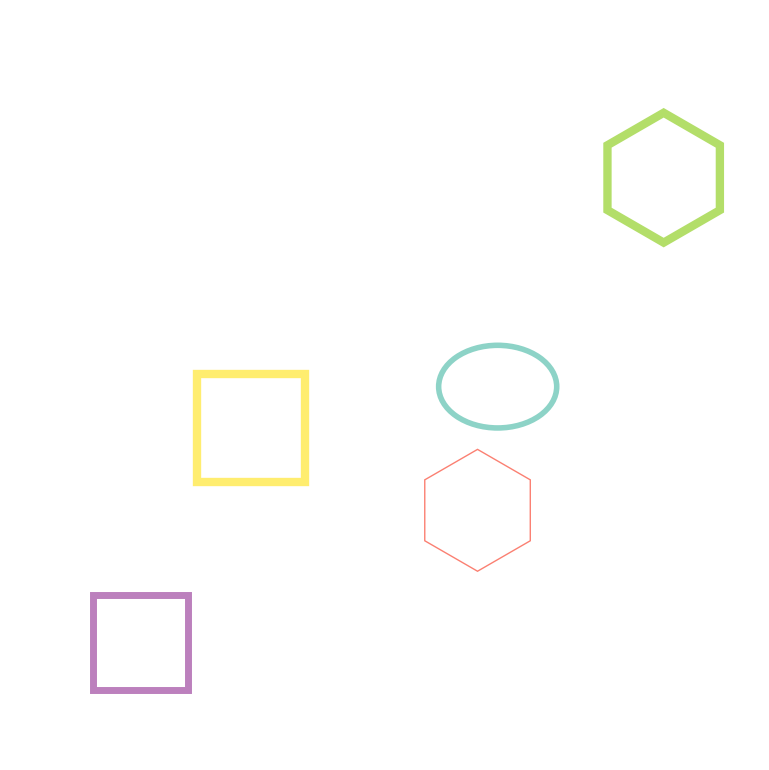[{"shape": "oval", "thickness": 2, "radius": 0.38, "center": [0.646, 0.498]}, {"shape": "hexagon", "thickness": 0.5, "radius": 0.4, "center": [0.62, 0.337]}, {"shape": "hexagon", "thickness": 3, "radius": 0.42, "center": [0.862, 0.769]}, {"shape": "square", "thickness": 2.5, "radius": 0.31, "center": [0.182, 0.165]}, {"shape": "square", "thickness": 3, "radius": 0.35, "center": [0.325, 0.444]}]